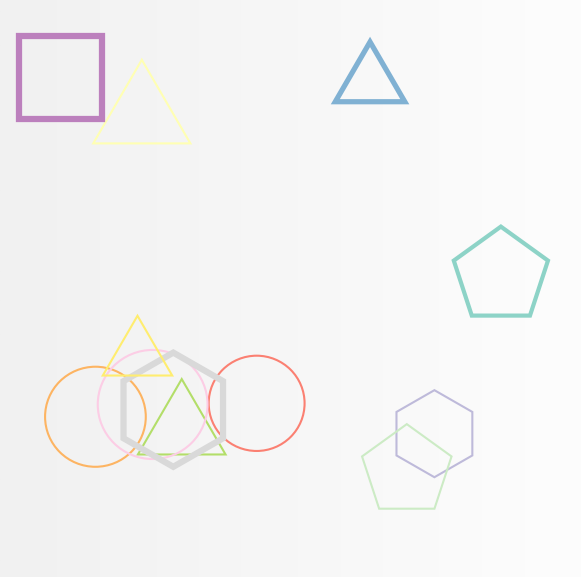[{"shape": "pentagon", "thickness": 2, "radius": 0.43, "center": [0.862, 0.522]}, {"shape": "triangle", "thickness": 1, "radius": 0.48, "center": [0.244, 0.799]}, {"shape": "hexagon", "thickness": 1, "radius": 0.38, "center": [0.747, 0.248]}, {"shape": "circle", "thickness": 1, "radius": 0.41, "center": [0.442, 0.301]}, {"shape": "triangle", "thickness": 2.5, "radius": 0.35, "center": [0.637, 0.858]}, {"shape": "circle", "thickness": 1, "radius": 0.43, "center": [0.164, 0.277]}, {"shape": "triangle", "thickness": 1, "radius": 0.44, "center": [0.313, 0.256]}, {"shape": "circle", "thickness": 1, "radius": 0.47, "center": [0.263, 0.299]}, {"shape": "hexagon", "thickness": 3, "radius": 0.49, "center": [0.298, 0.29]}, {"shape": "square", "thickness": 3, "radius": 0.36, "center": [0.104, 0.864]}, {"shape": "pentagon", "thickness": 1, "radius": 0.4, "center": [0.7, 0.184]}, {"shape": "triangle", "thickness": 1, "radius": 0.34, "center": [0.237, 0.383]}]